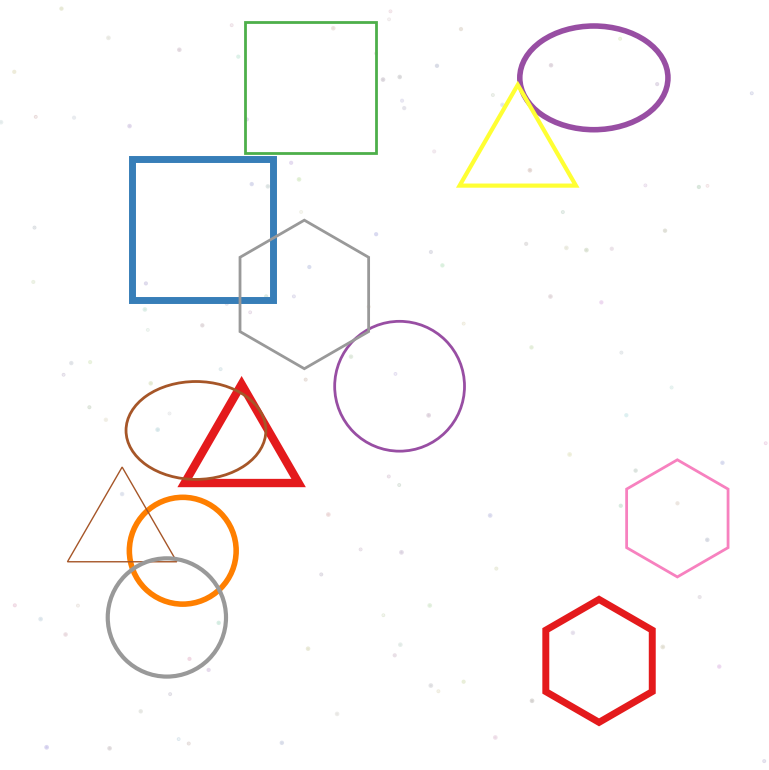[{"shape": "triangle", "thickness": 3, "radius": 0.43, "center": [0.314, 0.415]}, {"shape": "hexagon", "thickness": 2.5, "radius": 0.4, "center": [0.778, 0.142]}, {"shape": "square", "thickness": 2.5, "radius": 0.46, "center": [0.263, 0.702]}, {"shape": "square", "thickness": 1, "radius": 0.43, "center": [0.403, 0.886]}, {"shape": "oval", "thickness": 2, "radius": 0.48, "center": [0.771, 0.899]}, {"shape": "circle", "thickness": 1, "radius": 0.42, "center": [0.519, 0.498]}, {"shape": "circle", "thickness": 2, "radius": 0.35, "center": [0.237, 0.285]}, {"shape": "triangle", "thickness": 1.5, "radius": 0.44, "center": [0.672, 0.803]}, {"shape": "triangle", "thickness": 0.5, "radius": 0.41, "center": [0.159, 0.311]}, {"shape": "oval", "thickness": 1, "radius": 0.45, "center": [0.254, 0.441]}, {"shape": "hexagon", "thickness": 1, "radius": 0.38, "center": [0.88, 0.327]}, {"shape": "hexagon", "thickness": 1, "radius": 0.48, "center": [0.395, 0.618]}, {"shape": "circle", "thickness": 1.5, "radius": 0.38, "center": [0.217, 0.198]}]